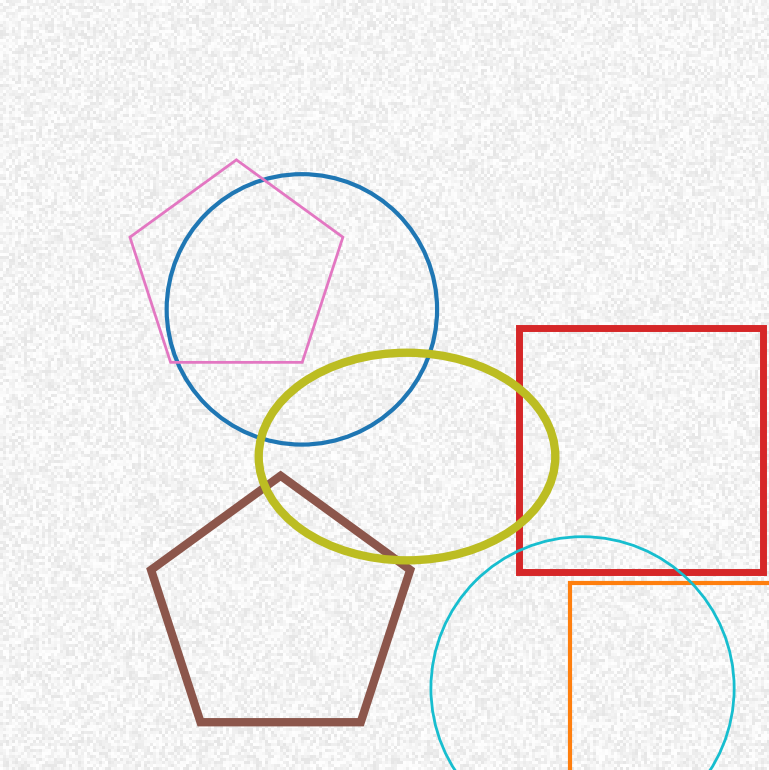[{"shape": "circle", "thickness": 1.5, "radius": 0.88, "center": [0.392, 0.598]}, {"shape": "square", "thickness": 1.5, "radius": 0.71, "center": [0.881, 0.101]}, {"shape": "square", "thickness": 2.5, "radius": 0.79, "center": [0.833, 0.416]}, {"shape": "pentagon", "thickness": 3, "radius": 0.88, "center": [0.364, 0.205]}, {"shape": "pentagon", "thickness": 1, "radius": 0.73, "center": [0.307, 0.647]}, {"shape": "oval", "thickness": 3, "radius": 0.96, "center": [0.529, 0.407]}, {"shape": "circle", "thickness": 1, "radius": 0.98, "center": [0.757, 0.106]}]